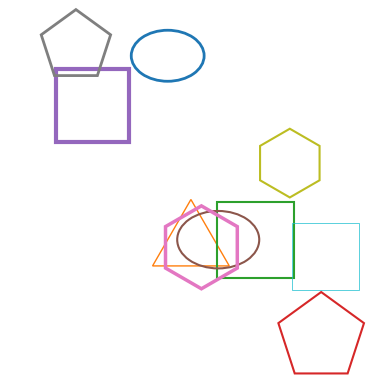[{"shape": "oval", "thickness": 2, "radius": 0.47, "center": [0.436, 0.855]}, {"shape": "triangle", "thickness": 1, "radius": 0.58, "center": [0.496, 0.367]}, {"shape": "square", "thickness": 1.5, "radius": 0.5, "center": [0.664, 0.377]}, {"shape": "pentagon", "thickness": 1.5, "radius": 0.58, "center": [0.834, 0.125]}, {"shape": "square", "thickness": 3, "radius": 0.48, "center": [0.24, 0.726]}, {"shape": "oval", "thickness": 1.5, "radius": 0.53, "center": [0.567, 0.377]}, {"shape": "hexagon", "thickness": 2.5, "radius": 0.54, "center": [0.523, 0.358]}, {"shape": "pentagon", "thickness": 2, "radius": 0.47, "center": [0.197, 0.88]}, {"shape": "hexagon", "thickness": 1.5, "radius": 0.45, "center": [0.753, 0.576]}, {"shape": "square", "thickness": 0.5, "radius": 0.43, "center": [0.845, 0.334]}]